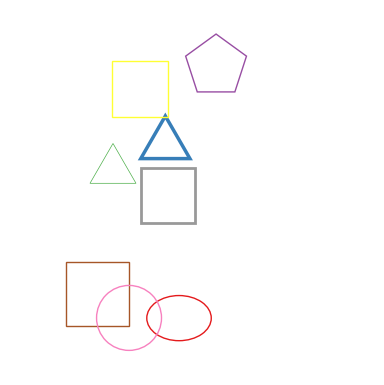[{"shape": "oval", "thickness": 1, "radius": 0.42, "center": [0.465, 0.174]}, {"shape": "triangle", "thickness": 2.5, "radius": 0.37, "center": [0.429, 0.625]}, {"shape": "triangle", "thickness": 0.5, "radius": 0.34, "center": [0.293, 0.558]}, {"shape": "pentagon", "thickness": 1, "radius": 0.42, "center": [0.561, 0.828]}, {"shape": "square", "thickness": 1, "radius": 0.36, "center": [0.364, 0.769]}, {"shape": "square", "thickness": 1, "radius": 0.41, "center": [0.253, 0.236]}, {"shape": "circle", "thickness": 1, "radius": 0.42, "center": [0.335, 0.174]}, {"shape": "square", "thickness": 2, "radius": 0.35, "center": [0.436, 0.492]}]